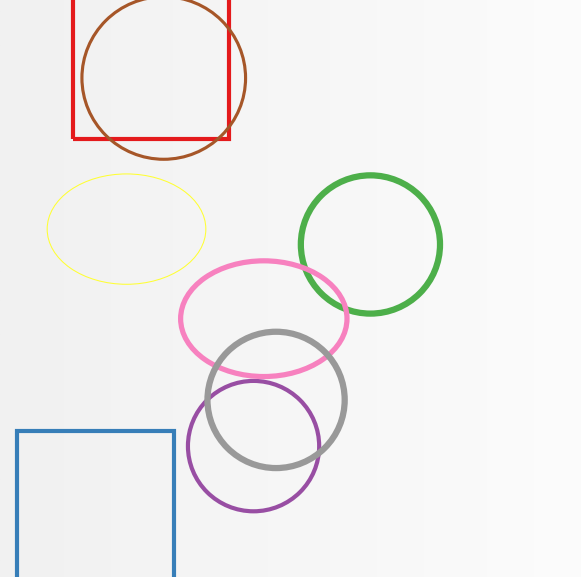[{"shape": "square", "thickness": 2, "radius": 0.67, "center": [0.26, 0.894]}, {"shape": "square", "thickness": 2, "radius": 0.68, "center": [0.164, 0.117]}, {"shape": "circle", "thickness": 3, "radius": 0.6, "center": [0.637, 0.576]}, {"shape": "circle", "thickness": 2, "radius": 0.56, "center": [0.436, 0.227]}, {"shape": "oval", "thickness": 0.5, "radius": 0.68, "center": [0.218, 0.602]}, {"shape": "circle", "thickness": 1.5, "radius": 0.7, "center": [0.282, 0.864]}, {"shape": "oval", "thickness": 2.5, "radius": 0.72, "center": [0.454, 0.447]}, {"shape": "circle", "thickness": 3, "radius": 0.59, "center": [0.475, 0.307]}]